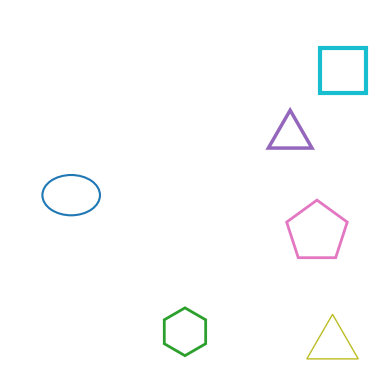[{"shape": "oval", "thickness": 1.5, "radius": 0.37, "center": [0.185, 0.493]}, {"shape": "hexagon", "thickness": 2, "radius": 0.31, "center": [0.48, 0.138]}, {"shape": "triangle", "thickness": 2.5, "radius": 0.33, "center": [0.754, 0.648]}, {"shape": "pentagon", "thickness": 2, "radius": 0.41, "center": [0.823, 0.398]}, {"shape": "triangle", "thickness": 1, "radius": 0.39, "center": [0.864, 0.106]}, {"shape": "square", "thickness": 3, "radius": 0.3, "center": [0.891, 0.817]}]